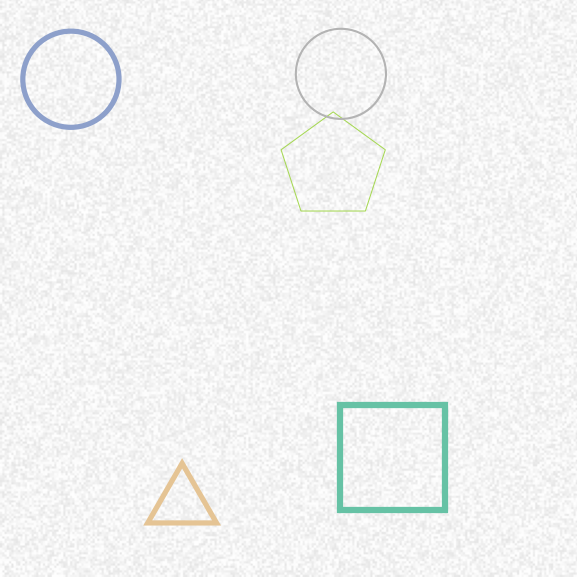[{"shape": "square", "thickness": 3, "radius": 0.46, "center": [0.679, 0.207]}, {"shape": "circle", "thickness": 2.5, "radius": 0.42, "center": [0.123, 0.862]}, {"shape": "pentagon", "thickness": 0.5, "radius": 0.47, "center": [0.577, 0.71]}, {"shape": "triangle", "thickness": 2.5, "radius": 0.34, "center": [0.315, 0.128]}, {"shape": "circle", "thickness": 1, "radius": 0.39, "center": [0.59, 0.871]}]